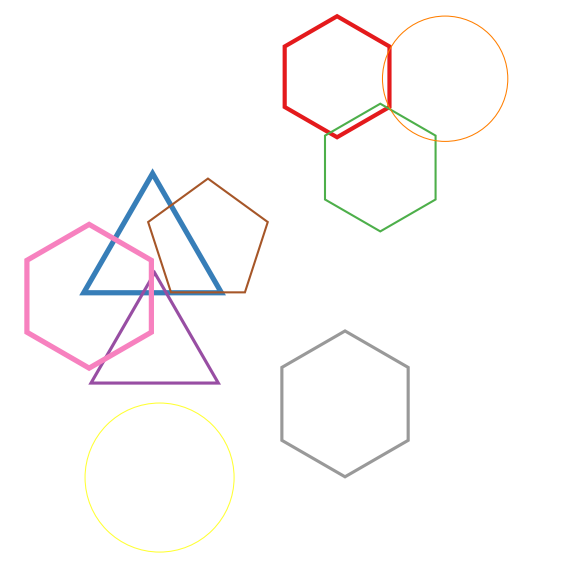[{"shape": "hexagon", "thickness": 2, "radius": 0.52, "center": [0.584, 0.866]}, {"shape": "triangle", "thickness": 2.5, "radius": 0.69, "center": [0.264, 0.561]}, {"shape": "hexagon", "thickness": 1, "radius": 0.55, "center": [0.659, 0.709]}, {"shape": "triangle", "thickness": 1.5, "radius": 0.64, "center": [0.268, 0.399]}, {"shape": "circle", "thickness": 0.5, "radius": 0.54, "center": [0.771, 0.863]}, {"shape": "circle", "thickness": 0.5, "radius": 0.65, "center": [0.276, 0.172]}, {"shape": "pentagon", "thickness": 1, "radius": 0.54, "center": [0.36, 0.581]}, {"shape": "hexagon", "thickness": 2.5, "radius": 0.62, "center": [0.154, 0.486]}, {"shape": "hexagon", "thickness": 1.5, "radius": 0.63, "center": [0.597, 0.3]}]